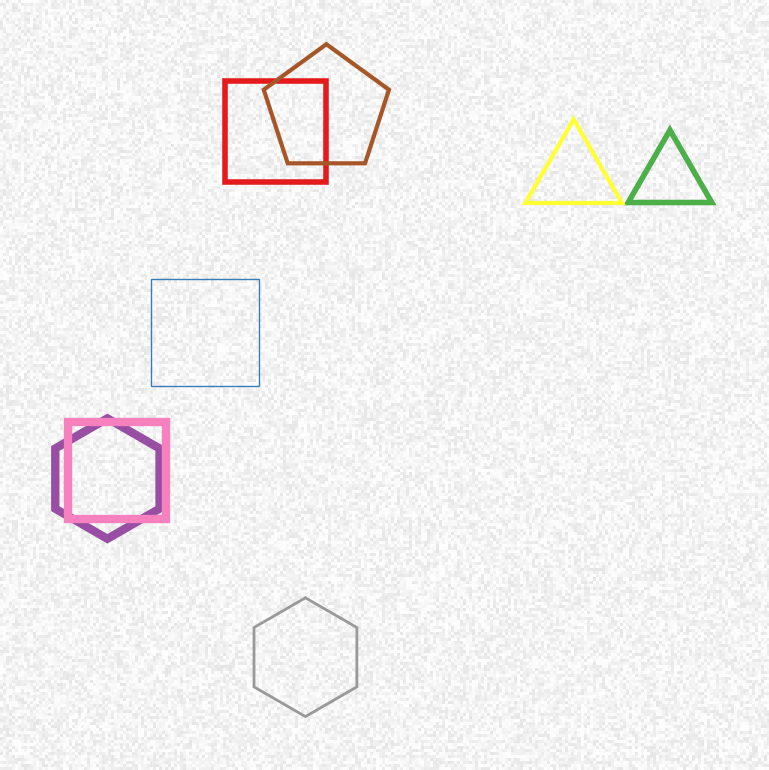[{"shape": "square", "thickness": 2, "radius": 0.33, "center": [0.358, 0.829]}, {"shape": "square", "thickness": 0.5, "radius": 0.35, "center": [0.266, 0.568]}, {"shape": "triangle", "thickness": 2, "radius": 0.31, "center": [0.87, 0.768]}, {"shape": "hexagon", "thickness": 3, "radius": 0.39, "center": [0.14, 0.378]}, {"shape": "triangle", "thickness": 1.5, "radius": 0.36, "center": [0.745, 0.773]}, {"shape": "pentagon", "thickness": 1.5, "radius": 0.43, "center": [0.424, 0.857]}, {"shape": "square", "thickness": 3, "radius": 0.32, "center": [0.152, 0.389]}, {"shape": "hexagon", "thickness": 1, "radius": 0.39, "center": [0.397, 0.147]}]